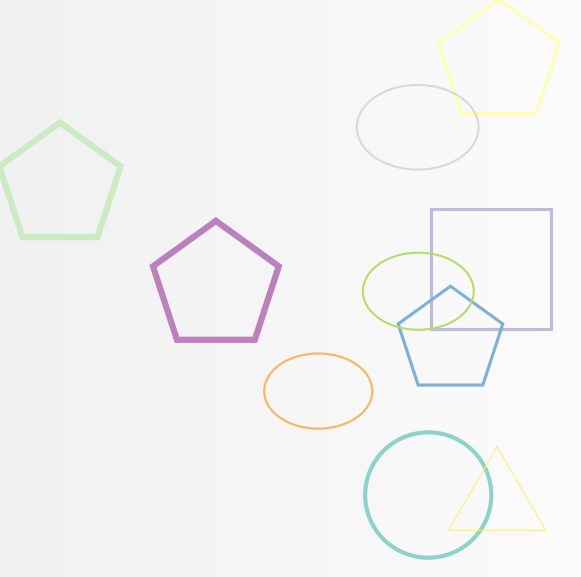[{"shape": "circle", "thickness": 2, "radius": 0.54, "center": [0.737, 0.142]}, {"shape": "pentagon", "thickness": 1.5, "radius": 0.55, "center": [0.859, 0.891]}, {"shape": "square", "thickness": 1.5, "radius": 0.52, "center": [0.844, 0.533]}, {"shape": "pentagon", "thickness": 1.5, "radius": 0.47, "center": [0.775, 0.409]}, {"shape": "oval", "thickness": 1, "radius": 0.47, "center": [0.547, 0.322]}, {"shape": "oval", "thickness": 1, "radius": 0.48, "center": [0.72, 0.495]}, {"shape": "oval", "thickness": 1, "radius": 0.52, "center": [0.719, 0.779]}, {"shape": "pentagon", "thickness": 3, "radius": 0.57, "center": [0.371, 0.503]}, {"shape": "pentagon", "thickness": 3, "radius": 0.55, "center": [0.103, 0.677]}, {"shape": "triangle", "thickness": 0.5, "radius": 0.48, "center": [0.855, 0.129]}]